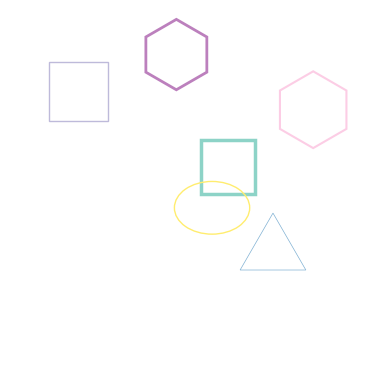[{"shape": "square", "thickness": 2.5, "radius": 0.35, "center": [0.593, 0.565]}, {"shape": "square", "thickness": 1, "radius": 0.38, "center": [0.204, 0.762]}, {"shape": "triangle", "thickness": 0.5, "radius": 0.49, "center": [0.709, 0.348]}, {"shape": "hexagon", "thickness": 1.5, "radius": 0.5, "center": [0.813, 0.715]}, {"shape": "hexagon", "thickness": 2, "radius": 0.46, "center": [0.458, 0.858]}, {"shape": "oval", "thickness": 1, "radius": 0.49, "center": [0.551, 0.46]}]